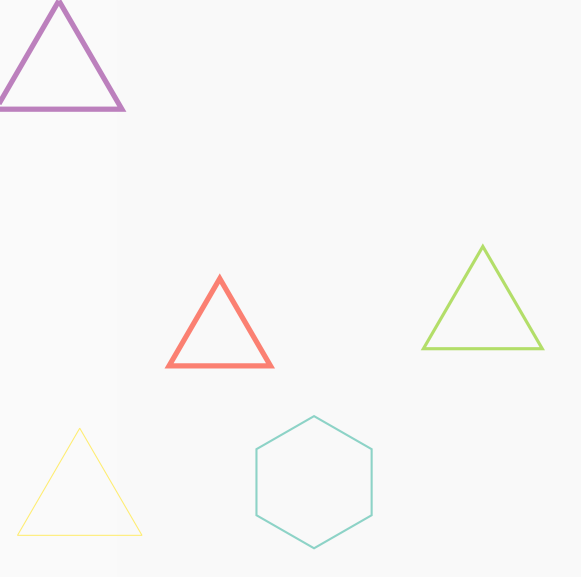[{"shape": "hexagon", "thickness": 1, "radius": 0.57, "center": [0.54, 0.164]}, {"shape": "triangle", "thickness": 2.5, "radius": 0.5, "center": [0.378, 0.416]}, {"shape": "triangle", "thickness": 1.5, "radius": 0.59, "center": [0.831, 0.454]}, {"shape": "triangle", "thickness": 2.5, "radius": 0.63, "center": [0.101, 0.873]}, {"shape": "triangle", "thickness": 0.5, "radius": 0.62, "center": [0.137, 0.134]}]